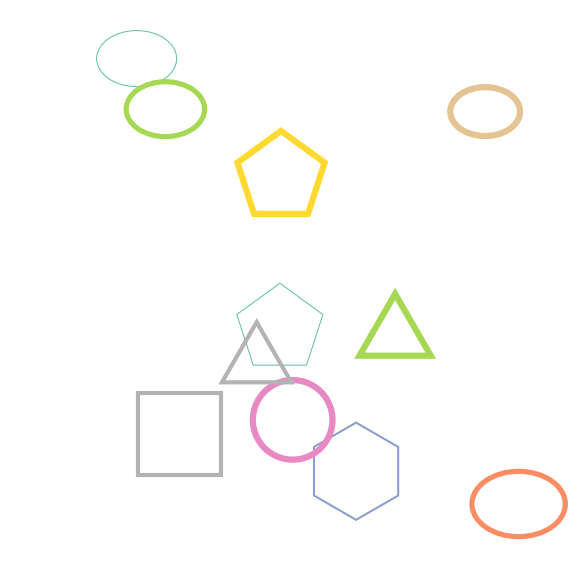[{"shape": "oval", "thickness": 0.5, "radius": 0.35, "center": [0.237, 0.898]}, {"shape": "pentagon", "thickness": 0.5, "radius": 0.39, "center": [0.485, 0.43]}, {"shape": "oval", "thickness": 2.5, "radius": 0.4, "center": [0.898, 0.126]}, {"shape": "hexagon", "thickness": 1, "radius": 0.42, "center": [0.617, 0.183]}, {"shape": "circle", "thickness": 3, "radius": 0.34, "center": [0.507, 0.272]}, {"shape": "oval", "thickness": 2.5, "radius": 0.34, "center": [0.286, 0.81]}, {"shape": "triangle", "thickness": 3, "radius": 0.36, "center": [0.684, 0.419]}, {"shape": "pentagon", "thickness": 3, "radius": 0.4, "center": [0.487, 0.693]}, {"shape": "oval", "thickness": 3, "radius": 0.3, "center": [0.84, 0.806]}, {"shape": "square", "thickness": 2, "radius": 0.36, "center": [0.311, 0.248]}, {"shape": "triangle", "thickness": 2, "radius": 0.35, "center": [0.444, 0.372]}]